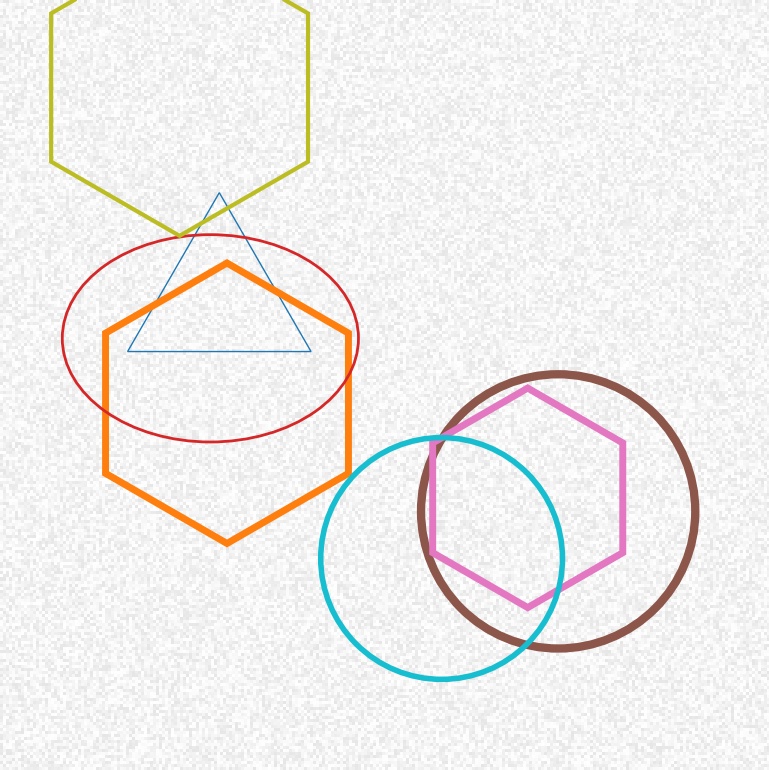[{"shape": "triangle", "thickness": 0.5, "radius": 0.69, "center": [0.285, 0.612]}, {"shape": "hexagon", "thickness": 2.5, "radius": 0.91, "center": [0.295, 0.476]}, {"shape": "oval", "thickness": 1, "radius": 0.96, "center": [0.273, 0.561]}, {"shape": "circle", "thickness": 3, "radius": 0.89, "center": [0.725, 0.336]}, {"shape": "hexagon", "thickness": 2.5, "radius": 0.71, "center": [0.685, 0.353]}, {"shape": "hexagon", "thickness": 1.5, "radius": 0.96, "center": [0.233, 0.886]}, {"shape": "circle", "thickness": 2, "radius": 0.78, "center": [0.574, 0.275]}]